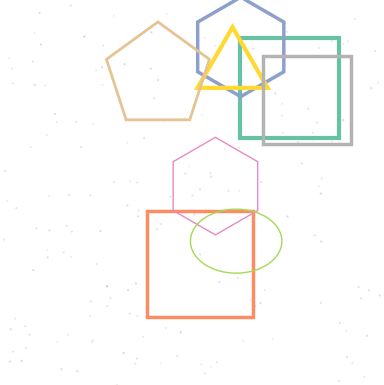[{"shape": "square", "thickness": 3, "radius": 0.64, "center": [0.752, 0.771]}, {"shape": "square", "thickness": 2.5, "radius": 0.69, "center": [0.519, 0.314]}, {"shape": "hexagon", "thickness": 2.5, "radius": 0.65, "center": [0.625, 0.878]}, {"shape": "hexagon", "thickness": 1, "radius": 0.63, "center": [0.559, 0.517]}, {"shape": "oval", "thickness": 1, "radius": 0.59, "center": [0.613, 0.374]}, {"shape": "triangle", "thickness": 3, "radius": 0.53, "center": [0.604, 0.824]}, {"shape": "pentagon", "thickness": 2, "radius": 0.7, "center": [0.41, 0.803]}, {"shape": "square", "thickness": 2.5, "radius": 0.57, "center": [0.797, 0.74]}]